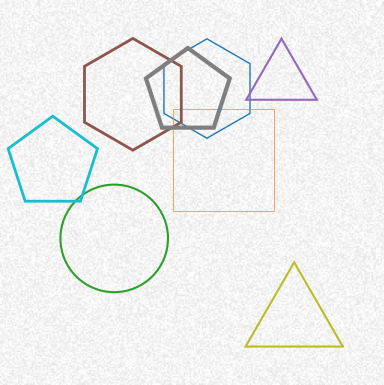[{"shape": "hexagon", "thickness": 1, "radius": 0.65, "center": [0.538, 0.77]}, {"shape": "square", "thickness": 0.5, "radius": 0.66, "center": [0.58, 0.585]}, {"shape": "circle", "thickness": 1.5, "radius": 0.7, "center": [0.297, 0.381]}, {"shape": "triangle", "thickness": 1.5, "radius": 0.53, "center": [0.731, 0.794]}, {"shape": "hexagon", "thickness": 2, "radius": 0.73, "center": [0.345, 0.755]}, {"shape": "pentagon", "thickness": 3, "radius": 0.57, "center": [0.488, 0.761]}, {"shape": "triangle", "thickness": 1.5, "radius": 0.73, "center": [0.764, 0.173]}, {"shape": "pentagon", "thickness": 2, "radius": 0.61, "center": [0.137, 0.576]}]